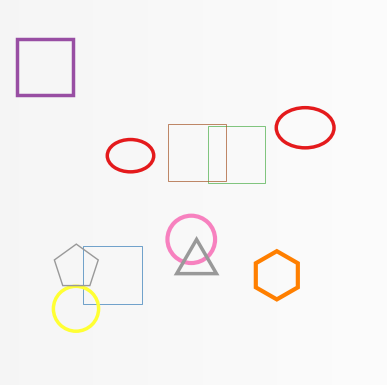[{"shape": "oval", "thickness": 2.5, "radius": 0.37, "center": [0.787, 0.668]}, {"shape": "oval", "thickness": 2.5, "radius": 0.3, "center": [0.337, 0.596]}, {"shape": "square", "thickness": 0.5, "radius": 0.38, "center": [0.291, 0.286]}, {"shape": "square", "thickness": 0.5, "radius": 0.37, "center": [0.61, 0.598]}, {"shape": "square", "thickness": 2.5, "radius": 0.36, "center": [0.116, 0.827]}, {"shape": "hexagon", "thickness": 3, "radius": 0.31, "center": [0.714, 0.285]}, {"shape": "circle", "thickness": 2.5, "radius": 0.29, "center": [0.196, 0.198]}, {"shape": "square", "thickness": 0.5, "radius": 0.37, "center": [0.508, 0.604]}, {"shape": "circle", "thickness": 3, "radius": 0.31, "center": [0.494, 0.378]}, {"shape": "triangle", "thickness": 2.5, "radius": 0.3, "center": [0.507, 0.319]}, {"shape": "pentagon", "thickness": 1, "radius": 0.3, "center": [0.197, 0.306]}]